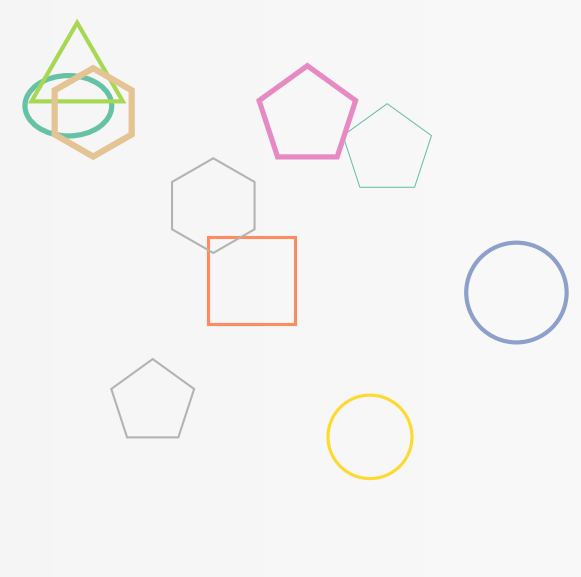[{"shape": "pentagon", "thickness": 0.5, "radius": 0.4, "center": [0.666, 0.74]}, {"shape": "oval", "thickness": 2.5, "radius": 0.37, "center": [0.118, 0.816]}, {"shape": "square", "thickness": 1.5, "radius": 0.38, "center": [0.433, 0.513]}, {"shape": "circle", "thickness": 2, "radius": 0.43, "center": [0.888, 0.493]}, {"shape": "pentagon", "thickness": 2.5, "radius": 0.44, "center": [0.529, 0.798]}, {"shape": "triangle", "thickness": 2, "radius": 0.45, "center": [0.133, 0.869]}, {"shape": "circle", "thickness": 1.5, "radius": 0.36, "center": [0.637, 0.243]}, {"shape": "hexagon", "thickness": 3, "radius": 0.38, "center": [0.16, 0.805]}, {"shape": "hexagon", "thickness": 1, "radius": 0.41, "center": [0.367, 0.643]}, {"shape": "pentagon", "thickness": 1, "radius": 0.37, "center": [0.263, 0.302]}]